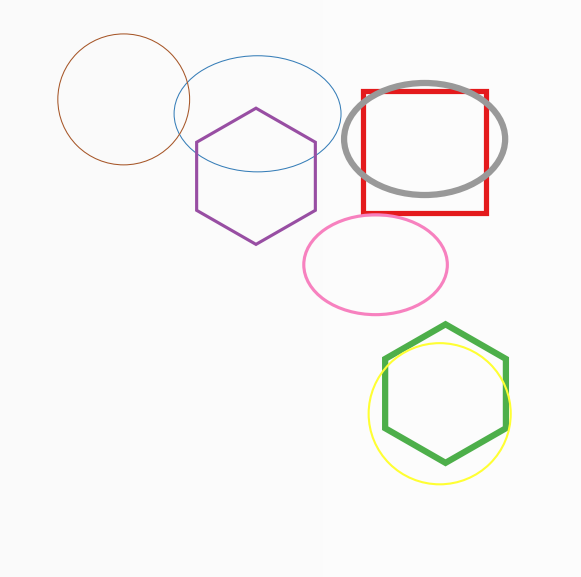[{"shape": "square", "thickness": 2.5, "radius": 0.53, "center": [0.73, 0.736]}, {"shape": "oval", "thickness": 0.5, "radius": 0.72, "center": [0.443, 0.802]}, {"shape": "hexagon", "thickness": 3, "radius": 0.6, "center": [0.767, 0.318]}, {"shape": "hexagon", "thickness": 1.5, "radius": 0.59, "center": [0.44, 0.694]}, {"shape": "circle", "thickness": 1, "radius": 0.61, "center": [0.756, 0.283]}, {"shape": "circle", "thickness": 0.5, "radius": 0.57, "center": [0.213, 0.827]}, {"shape": "oval", "thickness": 1.5, "radius": 0.62, "center": [0.646, 0.541]}, {"shape": "oval", "thickness": 3, "radius": 0.69, "center": [0.731, 0.758]}]